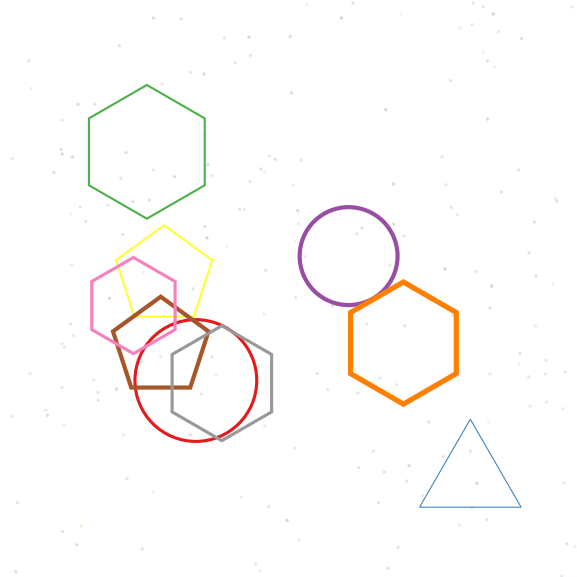[{"shape": "circle", "thickness": 1.5, "radius": 0.53, "center": [0.339, 0.34]}, {"shape": "triangle", "thickness": 0.5, "radius": 0.51, "center": [0.814, 0.172]}, {"shape": "hexagon", "thickness": 1, "radius": 0.58, "center": [0.254, 0.736]}, {"shape": "circle", "thickness": 2, "radius": 0.42, "center": [0.604, 0.556]}, {"shape": "hexagon", "thickness": 2.5, "radius": 0.53, "center": [0.699, 0.405]}, {"shape": "pentagon", "thickness": 1, "radius": 0.44, "center": [0.284, 0.522]}, {"shape": "pentagon", "thickness": 2, "radius": 0.43, "center": [0.278, 0.398]}, {"shape": "hexagon", "thickness": 1.5, "radius": 0.42, "center": [0.231, 0.47]}, {"shape": "hexagon", "thickness": 1.5, "radius": 0.5, "center": [0.384, 0.336]}]